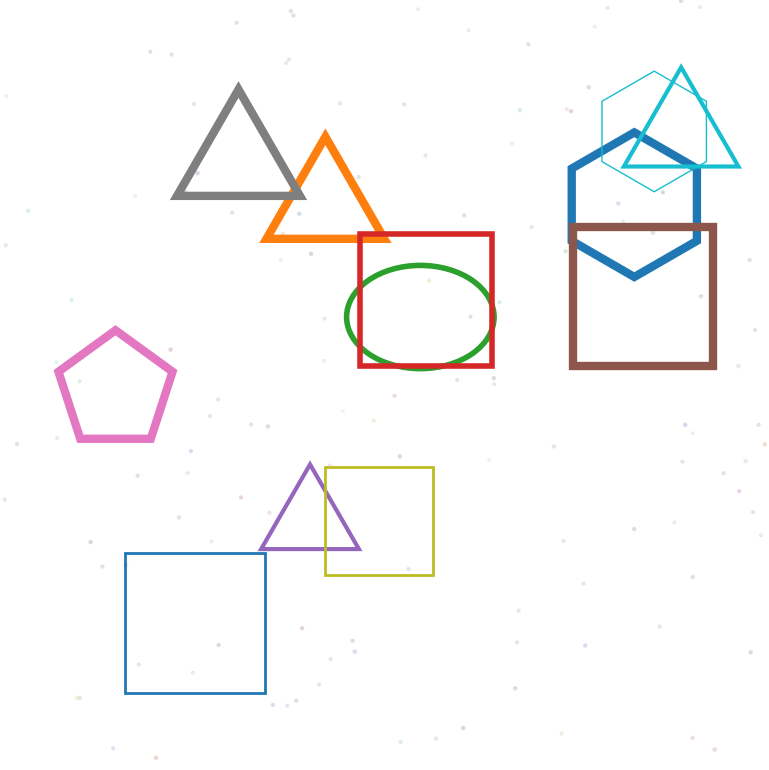[{"shape": "square", "thickness": 1, "radius": 0.46, "center": [0.253, 0.191]}, {"shape": "hexagon", "thickness": 3, "radius": 0.47, "center": [0.824, 0.734]}, {"shape": "triangle", "thickness": 3, "radius": 0.44, "center": [0.423, 0.734]}, {"shape": "oval", "thickness": 2, "radius": 0.48, "center": [0.546, 0.588]}, {"shape": "square", "thickness": 2, "radius": 0.43, "center": [0.553, 0.61]}, {"shape": "triangle", "thickness": 1.5, "radius": 0.37, "center": [0.403, 0.324]}, {"shape": "square", "thickness": 3, "radius": 0.45, "center": [0.835, 0.615]}, {"shape": "pentagon", "thickness": 3, "radius": 0.39, "center": [0.15, 0.493]}, {"shape": "triangle", "thickness": 3, "radius": 0.46, "center": [0.31, 0.792]}, {"shape": "square", "thickness": 1, "radius": 0.35, "center": [0.492, 0.324]}, {"shape": "triangle", "thickness": 1.5, "radius": 0.43, "center": [0.885, 0.827]}, {"shape": "hexagon", "thickness": 0.5, "radius": 0.39, "center": [0.85, 0.829]}]